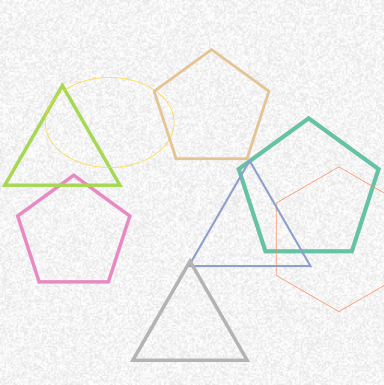[{"shape": "pentagon", "thickness": 3, "radius": 0.95, "center": [0.802, 0.502]}, {"shape": "hexagon", "thickness": 0.5, "radius": 0.94, "center": [0.88, 0.379]}, {"shape": "triangle", "thickness": 1.5, "radius": 0.91, "center": [0.648, 0.4]}, {"shape": "pentagon", "thickness": 2.5, "radius": 0.77, "center": [0.192, 0.392]}, {"shape": "triangle", "thickness": 2.5, "radius": 0.86, "center": [0.162, 0.605]}, {"shape": "oval", "thickness": 0.5, "radius": 0.84, "center": [0.285, 0.682]}, {"shape": "pentagon", "thickness": 2, "radius": 0.78, "center": [0.549, 0.715]}, {"shape": "triangle", "thickness": 2.5, "radius": 0.86, "center": [0.494, 0.15]}]